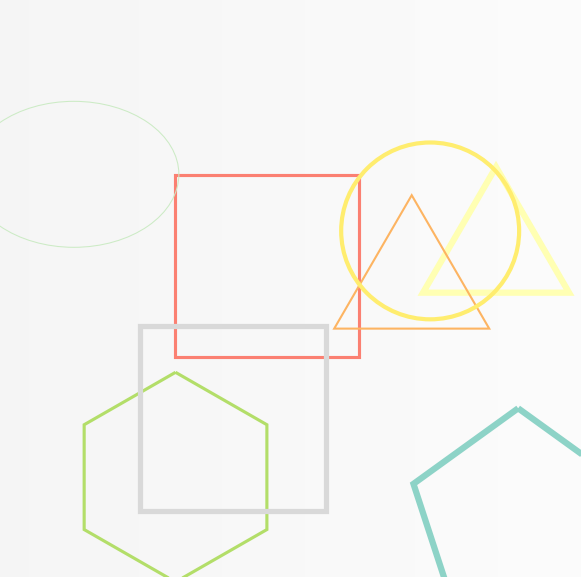[{"shape": "pentagon", "thickness": 3, "radius": 0.95, "center": [0.891, 0.103]}, {"shape": "triangle", "thickness": 3, "radius": 0.73, "center": [0.853, 0.565]}, {"shape": "square", "thickness": 1.5, "radius": 0.79, "center": [0.459, 0.539]}, {"shape": "triangle", "thickness": 1, "radius": 0.77, "center": [0.708, 0.507]}, {"shape": "hexagon", "thickness": 1.5, "radius": 0.91, "center": [0.302, 0.173]}, {"shape": "square", "thickness": 2.5, "radius": 0.8, "center": [0.401, 0.274]}, {"shape": "oval", "thickness": 0.5, "radius": 0.9, "center": [0.127, 0.697]}, {"shape": "circle", "thickness": 2, "radius": 0.77, "center": [0.74, 0.599]}]